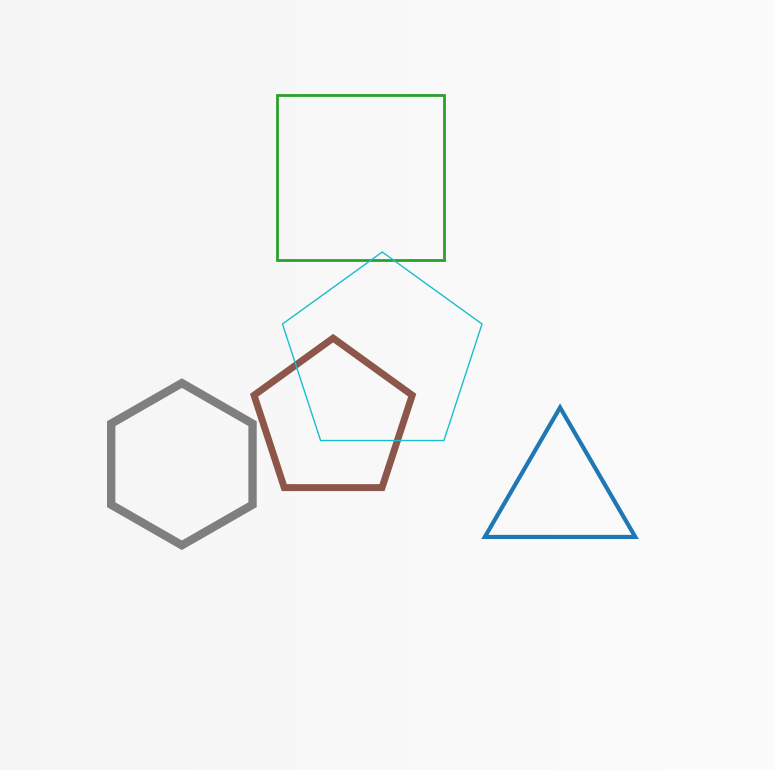[{"shape": "triangle", "thickness": 1.5, "radius": 0.56, "center": [0.723, 0.359]}, {"shape": "square", "thickness": 1, "radius": 0.54, "center": [0.465, 0.77]}, {"shape": "pentagon", "thickness": 2.5, "radius": 0.54, "center": [0.43, 0.454]}, {"shape": "hexagon", "thickness": 3, "radius": 0.53, "center": [0.235, 0.397]}, {"shape": "pentagon", "thickness": 0.5, "radius": 0.68, "center": [0.493, 0.537]}]